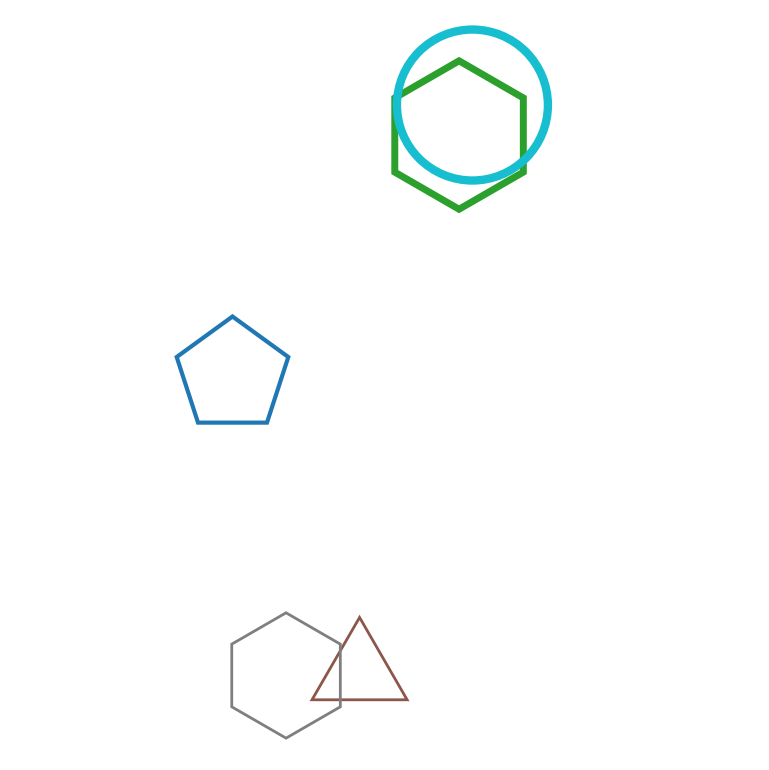[{"shape": "pentagon", "thickness": 1.5, "radius": 0.38, "center": [0.302, 0.513]}, {"shape": "hexagon", "thickness": 2.5, "radius": 0.48, "center": [0.596, 0.825]}, {"shape": "triangle", "thickness": 1, "radius": 0.36, "center": [0.467, 0.127]}, {"shape": "hexagon", "thickness": 1, "radius": 0.41, "center": [0.371, 0.123]}, {"shape": "circle", "thickness": 3, "radius": 0.49, "center": [0.614, 0.864]}]